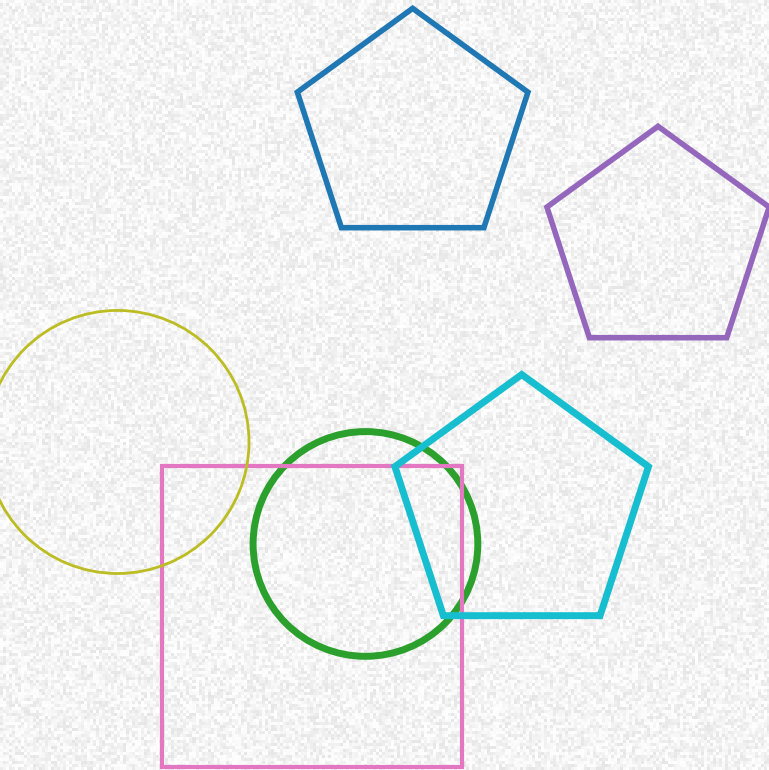[{"shape": "pentagon", "thickness": 2, "radius": 0.79, "center": [0.536, 0.832]}, {"shape": "circle", "thickness": 2.5, "radius": 0.73, "center": [0.475, 0.294]}, {"shape": "pentagon", "thickness": 2, "radius": 0.76, "center": [0.855, 0.684]}, {"shape": "square", "thickness": 1.5, "radius": 0.98, "center": [0.405, 0.199]}, {"shape": "circle", "thickness": 1, "radius": 0.85, "center": [0.153, 0.426]}, {"shape": "pentagon", "thickness": 2.5, "radius": 0.87, "center": [0.678, 0.34]}]